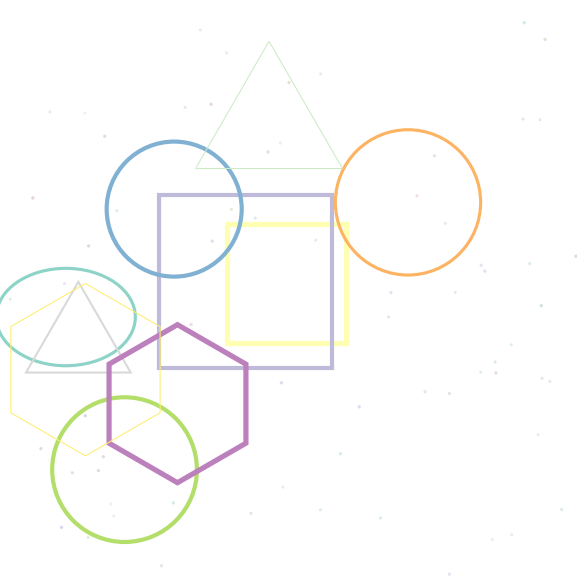[{"shape": "oval", "thickness": 1.5, "radius": 0.6, "center": [0.114, 0.45]}, {"shape": "square", "thickness": 2.5, "radius": 0.52, "center": [0.496, 0.508]}, {"shape": "square", "thickness": 2, "radius": 0.75, "center": [0.425, 0.512]}, {"shape": "circle", "thickness": 2, "radius": 0.58, "center": [0.302, 0.637]}, {"shape": "circle", "thickness": 1.5, "radius": 0.63, "center": [0.706, 0.649]}, {"shape": "circle", "thickness": 2, "radius": 0.63, "center": [0.216, 0.186]}, {"shape": "triangle", "thickness": 1, "radius": 0.52, "center": [0.136, 0.406]}, {"shape": "hexagon", "thickness": 2.5, "radius": 0.68, "center": [0.307, 0.3]}, {"shape": "triangle", "thickness": 0.5, "radius": 0.73, "center": [0.466, 0.781]}, {"shape": "hexagon", "thickness": 0.5, "radius": 0.75, "center": [0.148, 0.359]}]